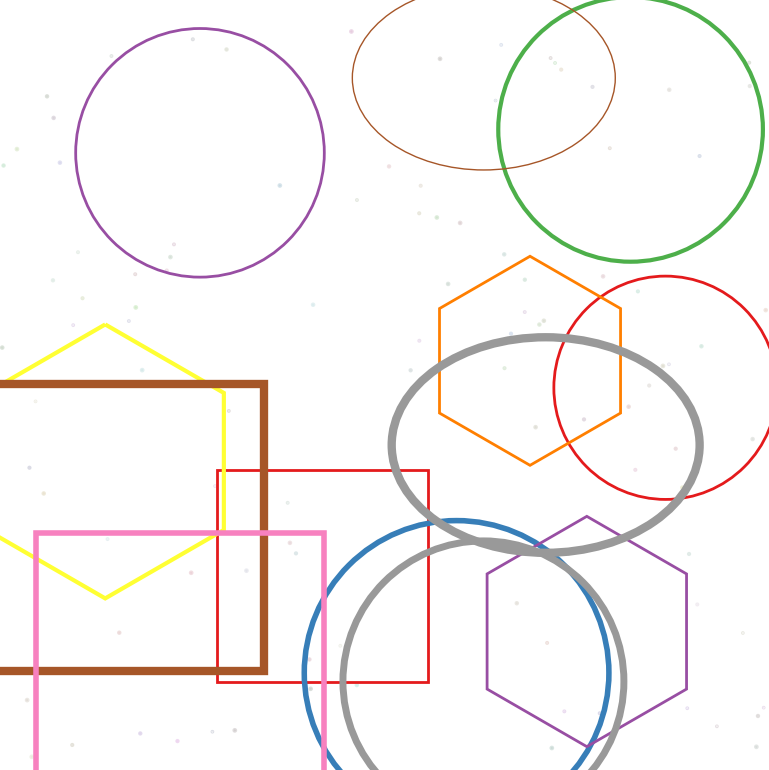[{"shape": "circle", "thickness": 1, "radius": 0.72, "center": [0.864, 0.496]}, {"shape": "square", "thickness": 1, "radius": 0.69, "center": [0.419, 0.251]}, {"shape": "circle", "thickness": 2, "radius": 0.99, "center": [0.593, 0.126]}, {"shape": "circle", "thickness": 1.5, "radius": 0.86, "center": [0.819, 0.832]}, {"shape": "hexagon", "thickness": 1, "radius": 0.75, "center": [0.762, 0.18]}, {"shape": "circle", "thickness": 1, "radius": 0.81, "center": [0.26, 0.802]}, {"shape": "hexagon", "thickness": 1, "radius": 0.68, "center": [0.688, 0.531]}, {"shape": "hexagon", "thickness": 1.5, "radius": 0.89, "center": [0.137, 0.401]}, {"shape": "square", "thickness": 3, "radius": 0.93, "center": [0.156, 0.315]}, {"shape": "oval", "thickness": 0.5, "radius": 0.85, "center": [0.628, 0.899]}, {"shape": "square", "thickness": 2, "radius": 0.93, "center": [0.234, 0.121]}, {"shape": "circle", "thickness": 2.5, "radius": 0.91, "center": [0.628, 0.115]}, {"shape": "oval", "thickness": 3, "radius": 1.0, "center": [0.709, 0.422]}]